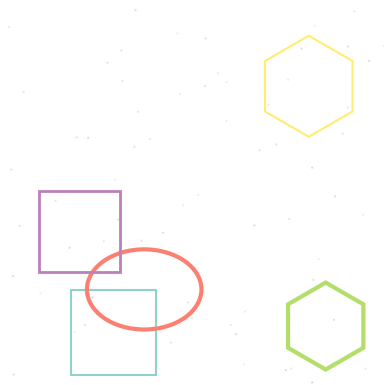[{"shape": "square", "thickness": 1.5, "radius": 0.55, "center": [0.296, 0.137]}, {"shape": "oval", "thickness": 3, "radius": 0.74, "center": [0.375, 0.248]}, {"shape": "hexagon", "thickness": 3, "radius": 0.56, "center": [0.846, 0.153]}, {"shape": "square", "thickness": 2, "radius": 0.53, "center": [0.207, 0.398]}, {"shape": "hexagon", "thickness": 1.5, "radius": 0.66, "center": [0.802, 0.776]}]